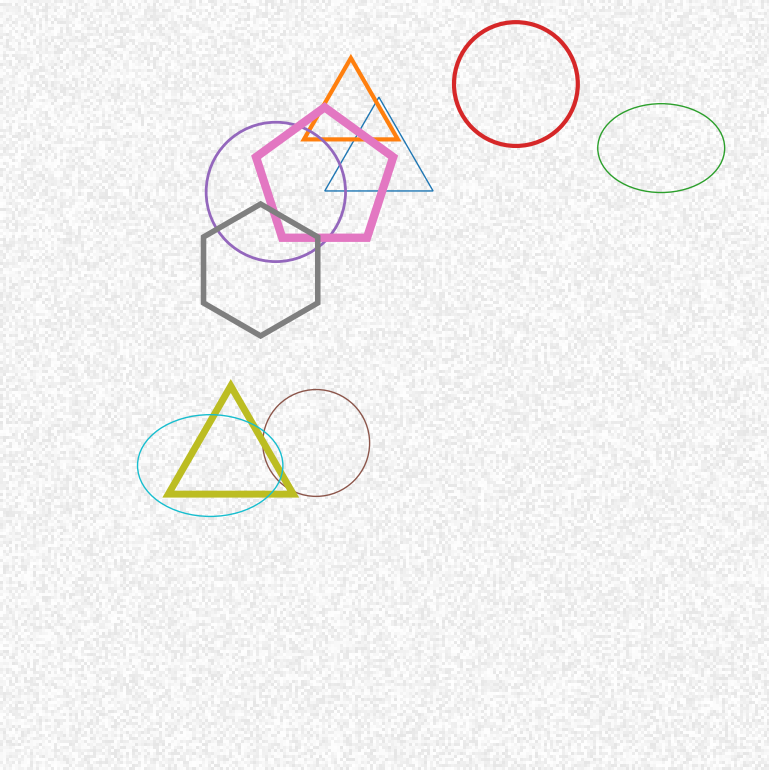[{"shape": "triangle", "thickness": 0.5, "radius": 0.41, "center": [0.492, 0.793]}, {"shape": "triangle", "thickness": 1.5, "radius": 0.35, "center": [0.456, 0.854]}, {"shape": "oval", "thickness": 0.5, "radius": 0.41, "center": [0.859, 0.808]}, {"shape": "circle", "thickness": 1.5, "radius": 0.4, "center": [0.67, 0.891]}, {"shape": "circle", "thickness": 1, "radius": 0.45, "center": [0.358, 0.751]}, {"shape": "circle", "thickness": 0.5, "radius": 0.35, "center": [0.411, 0.425]}, {"shape": "pentagon", "thickness": 3, "radius": 0.47, "center": [0.422, 0.767]}, {"shape": "hexagon", "thickness": 2, "radius": 0.43, "center": [0.338, 0.649]}, {"shape": "triangle", "thickness": 2.5, "radius": 0.47, "center": [0.3, 0.405]}, {"shape": "oval", "thickness": 0.5, "radius": 0.47, "center": [0.273, 0.395]}]